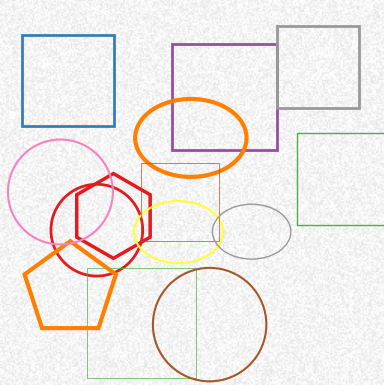[{"shape": "circle", "thickness": 2, "radius": 0.6, "center": [0.251, 0.402]}, {"shape": "hexagon", "thickness": 2.5, "radius": 0.55, "center": [0.295, 0.439]}, {"shape": "square", "thickness": 2, "radius": 0.59, "center": [0.176, 0.791]}, {"shape": "square", "thickness": 1, "radius": 0.59, "center": [0.891, 0.535]}, {"shape": "square", "thickness": 0.5, "radius": 0.71, "center": [0.368, 0.162]}, {"shape": "square", "thickness": 2, "radius": 0.69, "center": [0.584, 0.749]}, {"shape": "oval", "thickness": 3, "radius": 0.72, "center": [0.496, 0.642]}, {"shape": "pentagon", "thickness": 3, "radius": 0.62, "center": [0.183, 0.249]}, {"shape": "oval", "thickness": 1.5, "radius": 0.58, "center": [0.463, 0.397]}, {"shape": "square", "thickness": 0.5, "radius": 0.51, "center": [0.467, 0.475]}, {"shape": "circle", "thickness": 1.5, "radius": 0.74, "center": [0.544, 0.157]}, {"shape": "circle", "thickness": 1.5, "radius": 0.68, "center": [0.157, 0.501]}, {"shape": "oval", "thickness": 1, "radius": 0.51, "center": [0.654, 0.398]}, {"shape": "square", "thickness": 2, "radius": 0.53, "center": [0.826, 0.826]}]